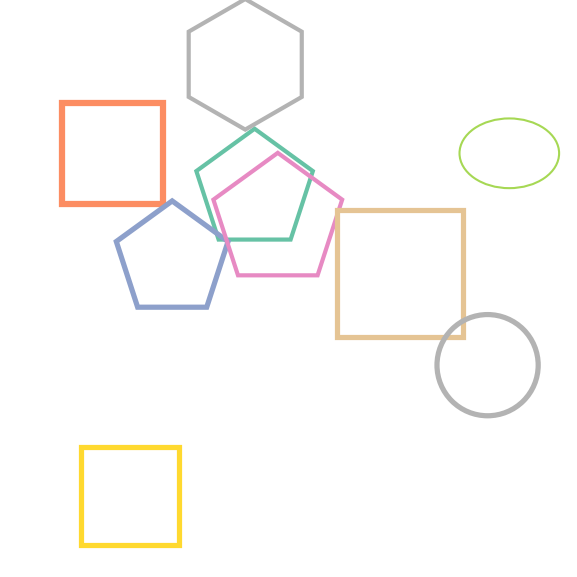[{"shape": "pentagon", "thickness": 2, "radius": 0.53, "center": [0.441, 0.67]}, {"shape": "square", "thickness": 3, "radius": 0.44, "center": [0.195, 0.734]}, {"shape": "pentagon", "thickness": 2.5, "radius": 0.51, "center": [0.298, 0.549]}, {"shape": "pentagon", "thickness": 2, "radius": 0.59, "center": [0.481, 0.617]}, {"shape": "oval", "thickness": 1, "radius": 0.43, "center": [0.882, 0.734]}, {"shape": "square", "thickness": 2.5, "radius": 0.42, "center": [0.226, 0.14]}, {"shape": "square", "thickness": 2.5, "radius": 0.55, "center": [0.693, 0.526]}, {"shape": "hexagon", "thickness": 2, "radius": 0.57, "center": [0.425, 0.888]}, {"shape": "circle", "thickness": 2.5, "radius": 0.44, "center": [0.844, 0.367]}]